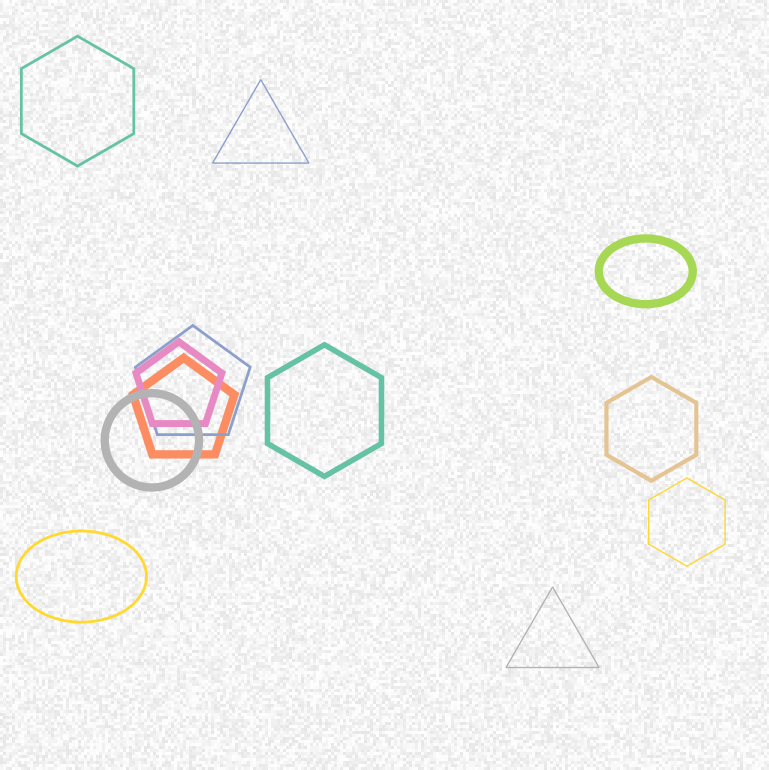[{"shape": "hexagon", "thickness": 1, "radius": 0.42, "center": [0.101, 0.869]}, {"shape": "hexagon", "thickness": 2, "radius": 0.43, "center": [0.421, 0.467]}, {"shape": "pentagon", "thickness": 3, "radius": 0.35, "center": [0.239, 0.466]}, {"shape": "pentagon", "thickness": 1, "radius": 0.39, "center": [0.25, 0.499]}, {"shape": "triangle", "thickness": 0.5, "radius": 0.36, "center": [0.339, 0.824]}, {"shape": "pentagon", "thickness": 2.5, "radius": 0.29, "center": [0.232, 0.497]}, {"shape": "oval", "thickness": 3, "radius": 0.31, "center": [0.839, 0.648]}, {"shape": "hexagon", "thickness": 0.5, "radius": 0.29, "center": [0.892, 0.322]}, {"shape": "oval", "thickness": 1, "radius": 0.42, "center": [0.106, 0.251]}, {"shape": "hexagon", "thickness": 1.5, "radius": 0.34, "center": [0.846, 0.443]}, {"shape": "triangle", "thickness": 0.5, "radius": 0.35, "center": [0.718, 0.168]}, {"shape": "circle", "thickness": 3, "radius": 0.31, "center": [0.197, 0.428]}]